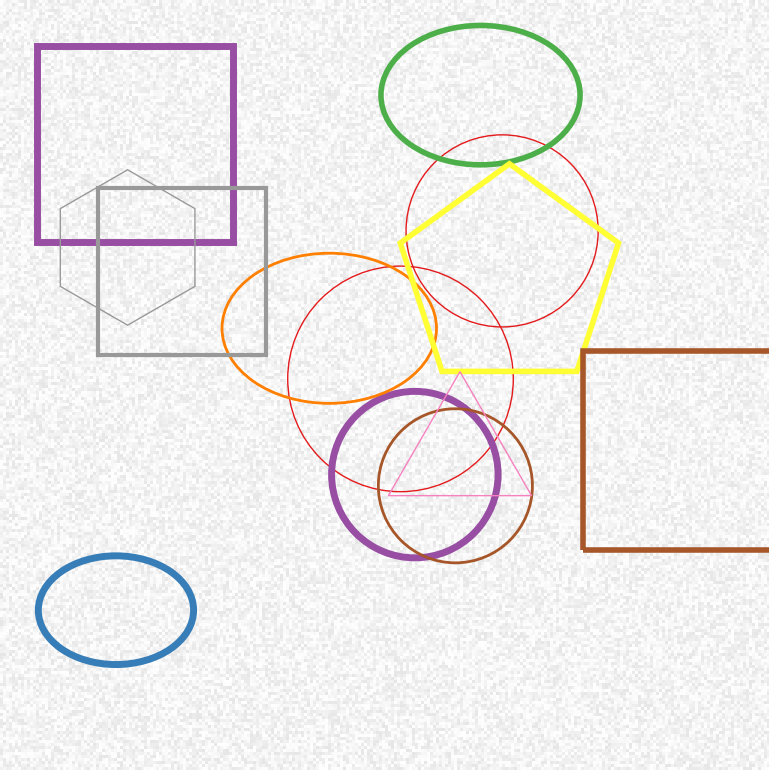[{"shape": "circle", "thickness": 0.5, "radius": 0.62, "center": [0.652, 0.7]}, {"shape": "circle", "thickness": 0.5, "radius": 0.73, "center": [0.52, 0.508]}, {"shape": "oval", "thickness": 2.5, "radius": 0.5, "center": [0.151, 0.208]}, {"shape": "oval", "thickness": 2, "radius": 0.65, "center": [0.624, 0.876]}, {"shape": "circle", "thickness": 2.5, "radius": 0.54, "center": [0.539, 0.384]}, {"shape": "square", "thickness": 2.5, "radius": 0.64, "center": [0.175, 0.813]}, {"shape": "oval", "thickness": 1, "radius": 0.7, "center": [0.428, 0.574]}, {"shape": "pentagon", "thickness": 2, "radius": 0.75, "center": [0.662, 0.638]}, {"shape": "circle", "thickness": 1, "radius": 0.5, "center": [0.591, 0.369]}, {"shape": "square", "thickness": 2, "radius": 0.65, "center": [0.886, 0.415]}, {"shape": "triangle", "thickness": 0.5, "radius": 0.54, "center": [0.597, 0.41]}, {"shape": "square", "thickness": 1.5, "radius": 0.54, "center": [0.236, 0.648]}, {"shape": "hexagon", "thickness": 0.5, "radius": 0.5, "center": [0.166, 0.679]}]